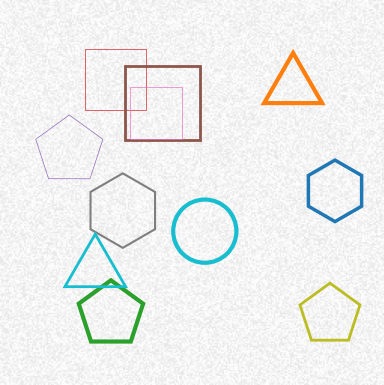[{"shape": "hexagon", "thickness": 2.5, "radius": 0.4, "center": [0.87, 0.504]}, {"shape": "triangle", "thickness": 3, "radius": 0.43, "center": [0.761, 0.776]}, {"shape": "pentagon", "thickness": 3, "radius": 0.44, "center": [0.288, 0.184]}, {"shape": "square", "thickness": 0.5, "radius": 0.4, "center": [0.3, 0.794]}, {"shape": "pentagon", "thickness": 0.5, "radius": 0.46, "center": [0.18, 0.61]}, {"shape": "square", "thickness": 2, "radius": 0.48, "center": [0.423, 0.732]}, {"shape": "square", "thickness": 0.5, "radius": 0.34, "center": [0.404, 0.706]}, {"shape": "hexagon", "thickness": 1.5, "radius": 0.48, "center": [0.319, 0.453]}, {"shape": "pentagon", "thickness": 2, "radius": 0.41, "center": [0.857, 0.183]}, {"shape": "circle", "thickness": 3, "radius": 0.41, "center": [0.532, 0.4]}, {"shape": "triangle", "thickness": 2, "radius": 0.46, "center": [0.247, 0.301]}]